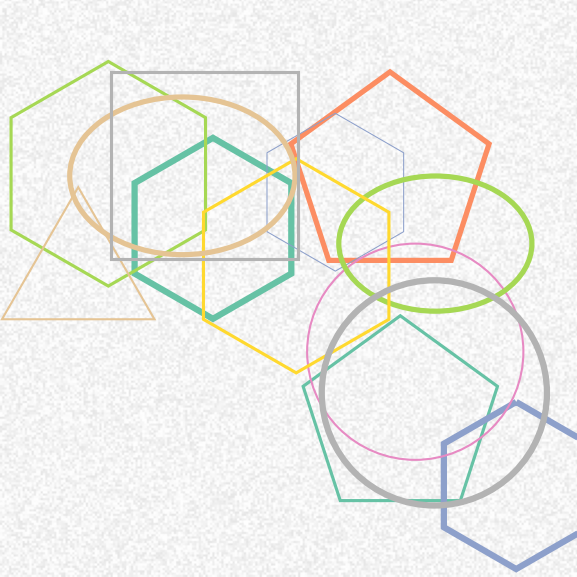[{"shape": "pentagon", "thickness": 1.5, "radius": 0.88, "center": [0.693, 0.275]}, {"shape": "hexagon", "thickness": 3, "radius": 0.78, "center": [0.369, 0.604]}, {"shape": "pentagon", "thickness": 2.5, "radius": 0.9, "center": [0.675, 0.694]}, {"shape": "hexagon", "thickness": 0.5, "radius": 0.68, "center": [0.581, 0.666]}, {"shape": "hexagon", "thickness": 3, "radius": 0.72, "center": [0.894, 0.158]}, {"shape": "circle", "thickness": 1, "radius": 0.94, "center": [0.719, 0.39]}, {"shape": "oval", "thickness": 2.5, "radius": 0.84, "center": [0.754, 0.577]}, {"shape": "hexagon", "thickness": 1.5, "radius": 0.97, "center": [0.188, 0.698]}, {"shape": "hexagon", "thickness": 1.5, "radius": 0.93, "center": [0.513, 0.539]}, {"shape": "oval", "thickness": 2.5, "radius": 0.98, "center": [0.316, 0.695]}, {"shape": "triangle", "thickness": 1, "radius": 0.76, "center": [0.135, 0.523]}, {"shape": "square", "thickness": 1.5, "radius": 0.81, "center": [0.354, 0.713]}, {"shape": "circle", "thickness": 3, "radius": 0.97, "center": [0.752, 0.319]}]